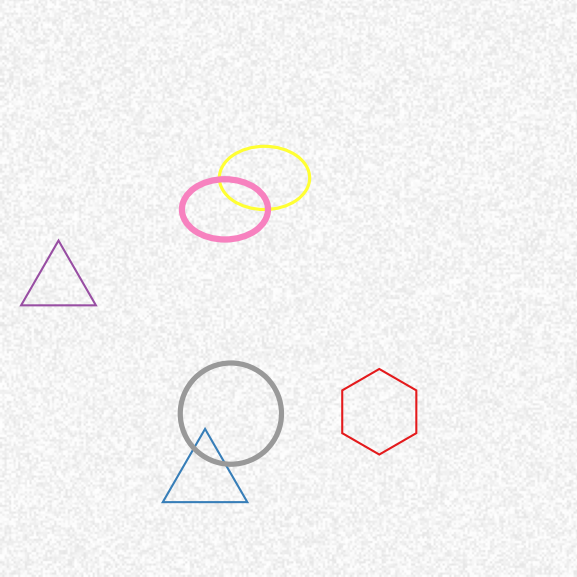[{"shape": "hexagon", "thickness": 1, "radius": 0.37, "center": [0.657, 0.286]}, {"shape": "triangle", "thickness": 1, "radius": 0.42, "center": [0.355, 0.172]}, {"shape": "triangle", "thickness": 1, "radius": 0.37, "center": [0.101, 0.508]}, {"shape": "oval", "thickness": 1.5, "radius": 0.39, "center": [0.458, 0.691]}, {"shape": "oval", "thickness": 3, "radius": 0.37, "center": [0.39, 0.637]}, {"shape": "circle", "thickness": 2.5, "radius": 0.44, "center": [0.4, 0.283]}]